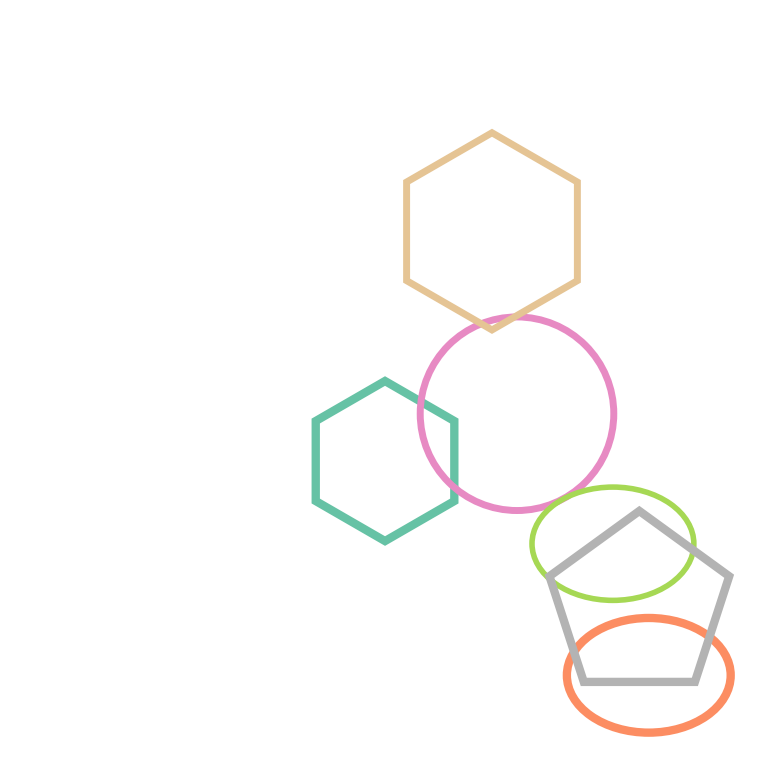[{"shape": "hexagon", "thickness": 3, "radius": 0.52, "center": [0.5, 0.401]}, {"shape": "oval", "thickness": 3, "radius": 0.53, "center": [0.843, 0.123]}, {"shape": "circle", "thickness": 2.5, "radius": 0.63, "center": [0.671, 0.463]}, {"shape": "oval", "thickness": 2, "radius": 0.53, "center": [0.796, 0.294]}, {"shape": "hexagon", "thickness": 2.5, "radius": 0.64, "center": [0.639, 0.7]}, {"shape": "pentagon", "thickness": 3, "radius": 0.61, "center": [0.83, 0.214]}]